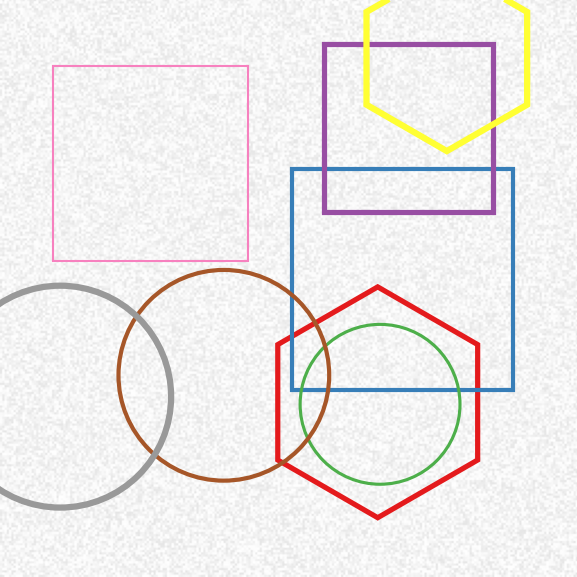[{"shape": "hexagon", "thickness": 2.5, "radius": 1.0, "center": [0.654, 0.303]}, {"shape": "square", "thickness": 2, "radius": 0.96, "center": [0.697, 0.515]}, {"shape": "circle", "thickness": 1.5, "radius": 0.69, "center": [0.658, 0.299]}, {"shape": "square", "thickness": 2.5, "radius": 0.73, "center": [0.707, 0.777]}, {"shape": "hexagon", "thickness": 3, "radius": 0.8, "center": [0.774, 0.898]}, {"shape": "circle", "thickness": 2, "radius": 0.91, "center": [0.388, 0.349]}, {"shape": "square", "thickness": 1, "radius": 0.84, "center": [0.261, 0.717]}, {"shape": "circle", "thickness": 3, "radius": 0.96, "center": [0.104, 0.312]}]